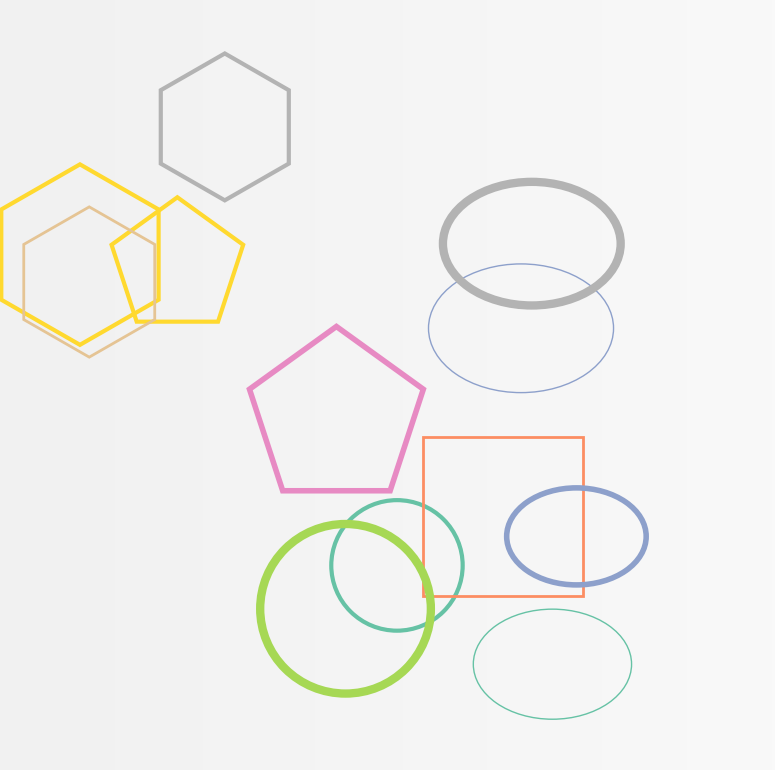[{"shape": "circle", "thickness": 1.5, "radius": 0.42, "center": [0.512, 0.266]}, {"shape": "oval", "thickness": 0.5, "radius": 0.51, "center": [0.713, 0.137]}, {"shape": "square", "thickness": 1, "radius": 0.52, "center": [0.649, 0.329]}, {"shape": "oval", "thickness": 0.5, "radius": 0.6, "center": [0.672, 0.574]}, {"shape": "oval", "thickness": 2, "radius": 0.45, "center": [0.744, 0.303]}, {"shape": "pentagon", "thickness": 2, "radius": 0.59, "center": [0.434, 0.458]}, {"shape": "circle", "thickness": 3, "radius": 0.55, "center": [0.446, 0.209]}, {"shape": "pentagon", "thickness": 1.5, "radius": 0.45, "center": [0.229, 0.654]}, {"shape": "hexagon", "thickness": 1.5, "radius": 0.59, "center": [0.103, 0.669]}, {"shape": "hexagon", "thickness": 1, "radius": 0.49, "center": [0.115, 0.634]}, {"shape": "oval", "thickness": 3, "radius": 0.57, "center": [0.686, 0.684]}, {"shape": "hexagon", "thickness": 1.5, "radius": 0.48, "center": [0.29, 0.835]}]